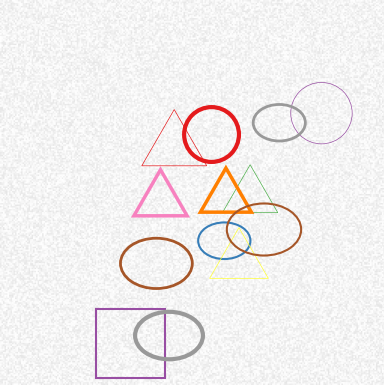[{"shape": "triangle", "thickness": 0.5, "radius": 0.49, "center": [0.453, 0.618]}, {"shape": "circle", "thickness": 3, "radius": 0.36, "center": [0.549, 0.651]}, {"shape": "oval", "thickness": 1.5, "radius": 0.34, "center": [0.583, 0.375]}, {"shape": "triangle", "thickness": 0.5, "radius": 0.42, "center": [0.65, 0.489]}, {"shape": "square", "thickness": 1.5, "radius": 0.45, "center": [0.339, 0.108]}, {"shape": "circle", "thickness": 0.5, "radius": 0.4, "center": [0.835, 0.706]}, {"shape": "triangle", "thickness": 2.5, "radius": 0.38, "center": [0.587, 0.487]}, {"shape": "triangle", "thickness": 0.5, "radius": 0.44, "center": [0.621, 0.321]}, {"shape": "oval", "thickness": 1.5, "radius": 0.48, "center": [0.686, 0.404]}, {"shape": "oval", "thickness": 2, "radius": 0.47, "center": [0.406, 0.316]}, {"shape": "triangle", "thickness": 2.5, "radius": 0.4, "center": [0.417, 0.479]}, {"shape": "oval", "thickness": 3, "radius": 0.44, "center": [0.439, 0.128]}, {"shape": "oval", "thickness": 2, "radius": 0.34, "center": [0.725, 0.681]}]